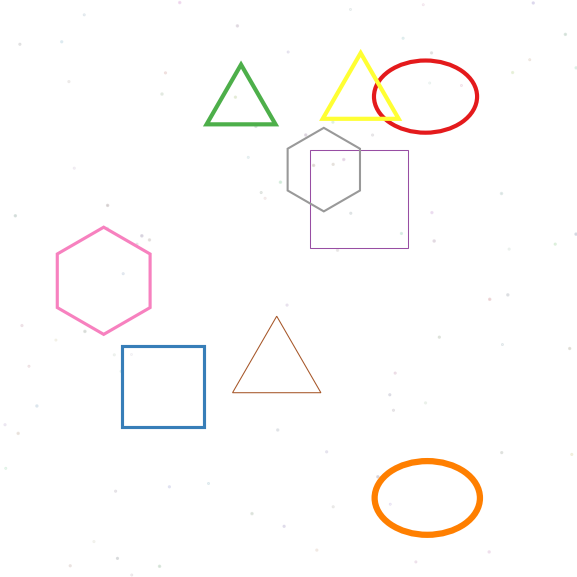[{"shape": "oval", "thickness": 2, "radius": 0.45, "center": [0.737, 0.832]}, {"shape": "square", "thickness": 1.5, "radius": 0.35, "center": [0.283, 0.33]}, {"shape": "triangle", "thickness": 2, "radius": 0.34, "center": [0.417, 0.818]}, {"shape": "square", "thickness": 0.5, "radius": 0.42, "center": [0.622, 0.654]}, {"shape": "oval", "thickness": 3, "radius": 0.46, "center": [0.74, 0.137]}, {"shape": "triangle", "thickness": 2, "radius": 0.38, "center": [0.625, 0.831]}, {"shape": "triangle", "thickness": 0.5, "radius": 0.44, "center": [0.479, 0.363]}, {"shape": "hexagon", "thickness": 1.5, "radius": 0.46, "center": [0.18, 0.513]}, {"shape": "hexagon", "thickness": 1, "radius": 0.36, "center": [0.561, 0.705]}]